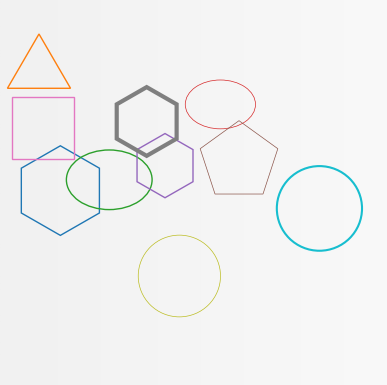[{"shape": "hexagon", "thickness": 1, "radius": 0.58, "center": [0.156, 0.505]}, {"shape": "triangle", "thickness": 1, "radius": 0.47, "center": [0.101, 0.818]}, {"shape": "oval", "thickness": 1, "radius": 0.55, "center": [0.282, 0.533]}, {"shape": "oval", "thickness": 0.5, "radius": 0.45, "center": [0.569, 0.729]}, {"shape": "hexagon", "thickness": 1, "radius": 0.42, "center": [0.426, 0.57]}, {"shape": "pentagon", "thickness": 0.5, "radius": 0.53, "center": [0.617, 0.581]}, {"shape": "square", "thickness": 1, "radius": 0.4, "center": [0.111, 0.669]}, {"shape": "hexagon", "thickness": 3, "radius": 0.45, "center": [0.379, 0.684]}, {"shape": "circle", "thickness": 0.5, "radius": 0.53, "center": [0.463, 0.283]}, {"shape": "circle", "thickness": 1.5, "radius": 0.55, "center": [0.824, 0.459]}]